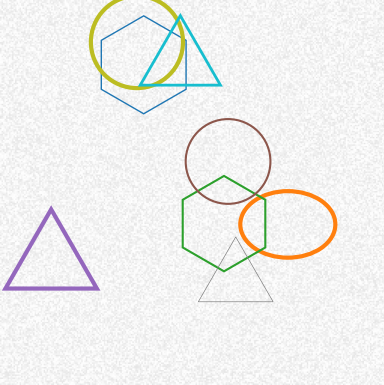[{"shape": "hexagon", "thickness": 1, "radius": 0.64, "center": [0.373, 0.832]}, {"shape": "oval", "thickness": 3, "radius": 0.62, "center": [0.748, 0.417]}, {"shape": "hexagon", "thickness": 1.5, "radius": 0.62, "center": [0.582, 0.419]}, {"shape": "triangle", "thickness": 3, "radius": 0.69, "center": [0.133, 0.319]}, {"shape": "circle", "thickness": 1.5, "radius": 0.55, "center": [0.592, 0.581]}, {"shape": "triangle", "thickness": 0.5, "radius": 0.56, "center": [0.612, 0.272]}, {"shape": "circle", "thickness": 3, "radius": 0.6, "center": [0.356, 0.891]}, {"shape": "triangle", "thickness": 2, "radius": 0.6, "center": [0.468, 0.839]}]